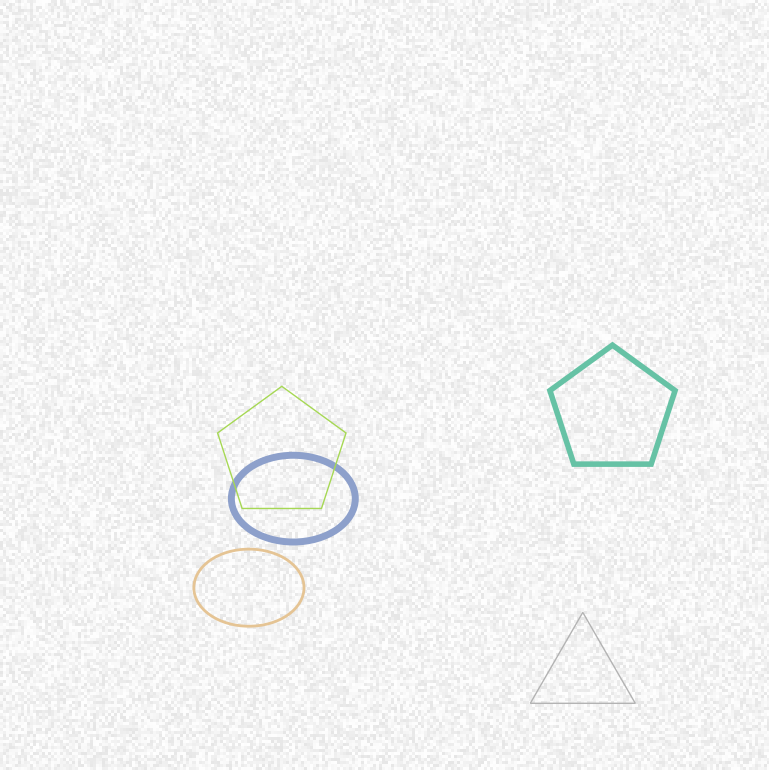[{"shape": "pentagon", "thickness": 2, "radius": 0.43, "center": [0.795, 0.466]}, {"shape": "oval", "thickness": 2.5, "radius": 0.4, "center": [0.381, 0.352]}, {"shape": "pentagon", "thickness": 0.5, "radius": 0.44, "center": [0.366, 0.411]}, {"shape": "oval", "thickness": 1, "radius": 0.36, "center": [0.323, 0.237]}, {"shape": "triangle", "thickness": 0.5, "radius": 0.39, "center": [0.757, 0.126]}]